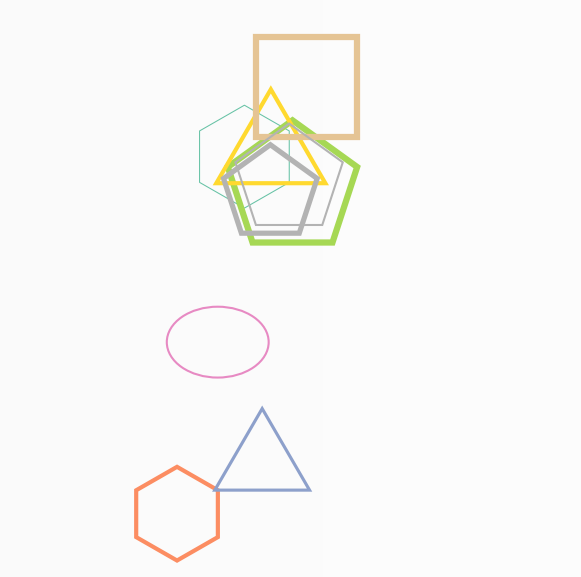[{"shape": "hexagon", "thickness": 0.5, "radius": 0.45, "center": [0.42, 0.728]}, {"shape": "hexagon", "thickness": 2, "radius": 0.41, "center": [0.305, 0.11]}, {"shape": "triangle", "thickness": 1.5, "radius": 0.47, "center": [0.451, 0.197]}, {"shape": "oval", "thickness": 1, "radius": 0.44, "center": [0.375, 0.407]}, {"shape": "pentagon", "thickness": 3, "radius": 0.58, "center": [0.503, 0.674]}, {"shape": "triangle", "thickness": 2, "radius": 0.54, "center": [0.466, 0.736]}, {"shape": "square", "thickness": 3, "radius": 0.44, "center": [0.528, 0.848]}, {"shape": "pentagon", "thickness": 2.5, "radius": 0.42, "center": [0.465, 0.664]}, {"shape": "pentagon", "thickness": 1, "radius": 0.49, "center": [0.497, 0.688]}]